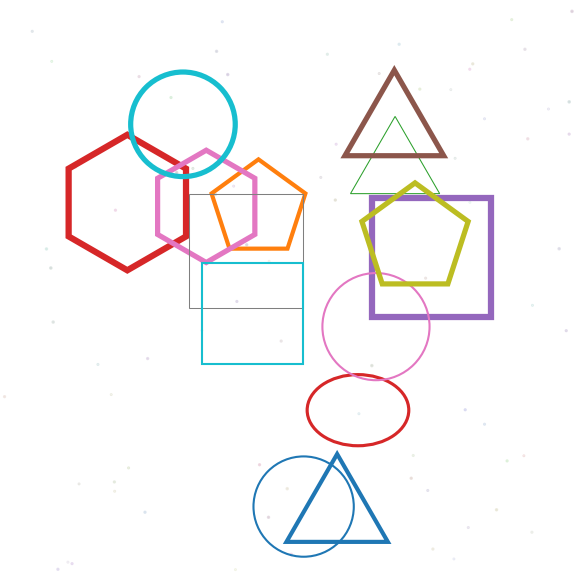[{"shape": "circle", "thickness": 1, "radius": 0.43, "center": [0.526, 0.122]}, {"shape": "triangle", "thickness": 2, "radius": 0.51, "center": [0.584, 0.112]}, {"shape": "pentagon", "thickness": 2, "radius": 0.43, "center": [0.448, 0.638]}, {"shape": "triangle", "thickness": 0.5, "radius": 0.45, "center": [0.684, 0.708]}, {"shape": "hexagon", "thickness": 3, "radius": 0.59, "center": [0.22, 0.648]}, {"shape": "oval", "thickness": 1.5, "radius": 0.44, "center": [0.62, 0.289]}, {"shape": "square", "thickness": 3, "radius": 0.52, "center": [0.747, 0.553]}, {"shape": "triangle", "thickness": 2.5, "radius": 0.49, "center": [0.683, 0.779]}, {"shape": "circle", "thickness": 1, "radius": 0.46, "center": [0.651, 0.434]}, {"shape": "hexagon", "thickness": 2.5, "radius": 0.49, "center": [0.357, 0.642]}, {"shape": "square", "thickness": 0.5, "radius": 0.5, "center": [0.426, 0.564]}, {"shape": "pentagon", "thickness": 2.5, "radius": 0.48, "center": [0.719, 0.586]}, {"shape": "circle", "thickness": 2.5, "radius": 0.45, "center": [0.317, 0.784]}, {"shape": "square", "thickness": 1, "radius": 0.44, "center": [0.437, 0.456]}]